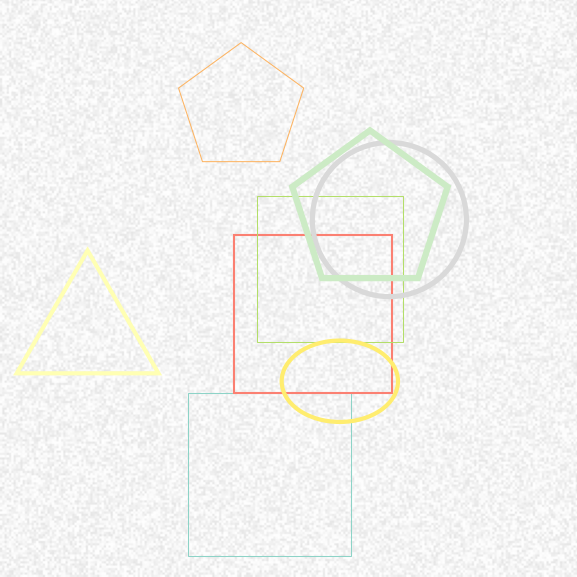[{"shape": "square", "thickness": 0.5, "radius": 0.7, "center": [0.467, 0.177]}, {"shape": "triangle", "thickness": 2, "radius": 0.71, "center": [0.152, 0.424]}, {"shape": "square", "thickness": 1, "radius": 0.68, "center": [0.541, 0.455]}, {"shape": "pentagon", "thickness": 0.5, "radius": 0.57, "center": [0.418, 0.811]}, {"shape": "square", "thickness": 0.5, "radius": 0.63, "center": [0.572, 0.533]}, {"shape": "circle", "thickness": 2.5, "radius": 0.67, "center": [0.674, 0.619]}, {"shape": "pentagon", "thickness": 3, "radius": 0.71, "center": [0.641, 0.632]}, {"shape": "oval", "thickness": 2, "radius": 0.5, "center": [0.588, 0.339]}]